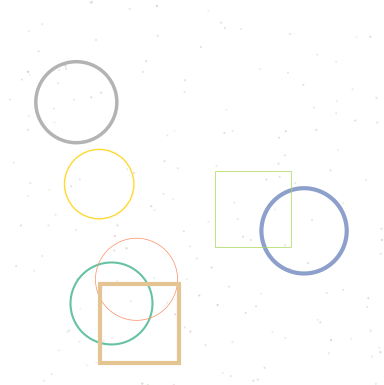[{"shape": "circle", "thickness": 1.5, "radius": 0.53, "center": [0.29, 0.212]}, {"shape": "circle", "thickness": 0.5, "radius": 0.53, "center": [0.355, 0.275]}, {"shape": "circle", "thickness": 3, "radius": 0.55, "center": [0.79, 0.4]}, {"shape": "square", "thickness": 0.5, "radius": 0.49, "center": [0.656, 0.457]}, {"shape": "circle", "thickness": 1, "radius": 0.45, "center": [0.258, 0.522]}, {"shape": "square", "thickness": 3, "radius": 0.52, "center": [0.362, 0.16]}, {"shape": "circle", "thickness": 2.5, "radius": 0.53, "center": [0.198, 0.735]}]